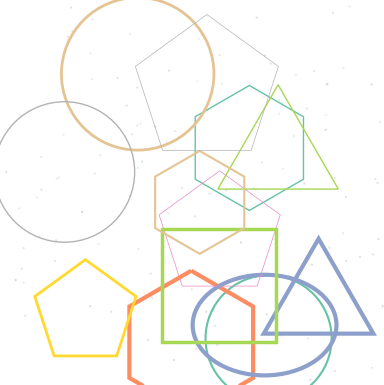[{"shape": "hexagon", "thickness": 1, "radius": 0.81, "center": [0.648, 0.616]}, {"shape": "circle", "thickness": 1.5, "radius": 0.82, "center": [0.698, 0.121]}, {"shape": "hexagon", "thickness": 3, "radius": 0.93, "center": [0.497, 0.111]}, {"shape": "triangle", "thickness": 3, "radius": 0.82, "center": [0.827, 0.216]}, {"shape": "oval", "thickness": 3, "radius": 0.93, "center": [0.687, 0.156]}, {"shape": "pentagon", "thickness": 0.5, "radius": 0.83, "center": [0.571, 0.391]}, {"shape": "square", "thickness": 2.5, "radius": 0.74, "center": [0.568, 0.258]}, {"shape": "triangle", "thickness": 1, "radius": 0.9, "center": [0.722, 0.599]}, {"shape": "pentagon", "thickness": 2, "radius": 0.69, "center": [0.222, 0.187]}, {"shape": "circle", "thickness": 2, "radius": 0.99, "center": [0.358, 0.808]}, {"shape": "hexagon", "thickness": 1.5, "radius": 0.67, "center": [0.519, 0.474]}, {"shape": "circle", "thickness": 1, "radius": 0.91, "center": [0.167, 0.553]}, {"shape": "pentagon", "thickness": 0.5, "radius": 0.98, "center": [0.537, 0.767]}]